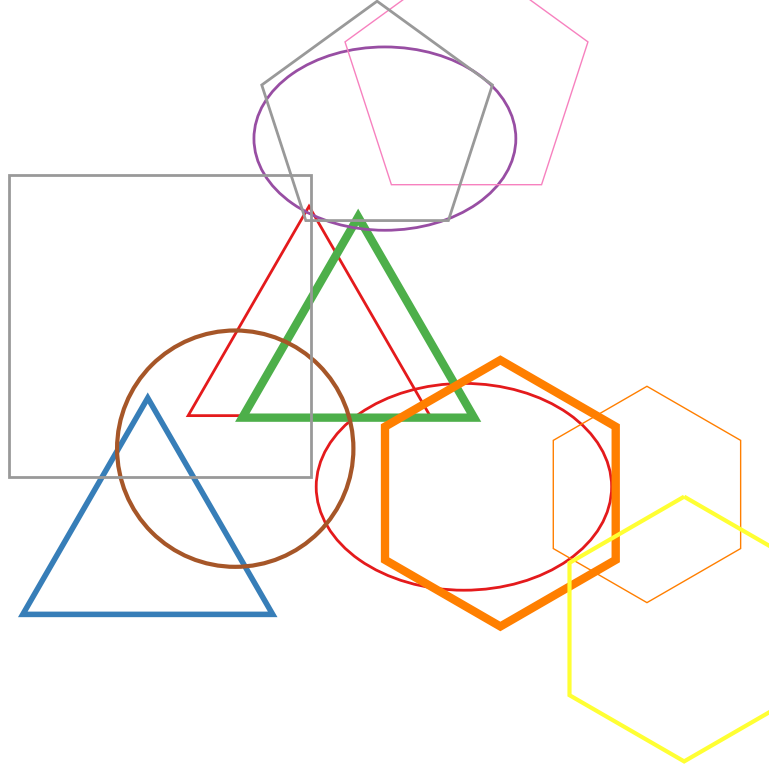[{"shape": "oval", "thickness": 1, "radius": 0.96, "center": [0.602, 0.368]}, {"shape": "triangle", "thickness": 1, "radius": 0.91, "center": [0.401, 0.551]}, {"shape": "triangle", "thickness": 2, "radius": 0.94, "center": [0.192, 0.296]}, {"shape": "triangle", "thickness": 3, "radius": 0.87, "center": [0.465, 0.544]}, {"shape": "oval", "thickness": 1, "radius": 0.85, "center": [0.5, 0.82]}, {"shape": "hexagon", "thickness": 3, "radius": 0.86, "center": [0.65, 0.359]}, {"shape": "hexagon", "thickness": 0.5, "radius": 0.7, "center": [0.84, 0.358]}, {"shape": "hexagon", "thickness": 1.5, "radius": 0.86, "center": [0.888, 0.183]}, {"shape": "circle", "thickness": 1.5, "radius": 0.77, "center": [0.305, 0.417]}, {"shape": "pentagon", "thickness": 0.5, "radius": 0.83, "center": [0.606, 0.894]}, {"shape": "square", "thickness": 1, "radius": 0.98, "center": [0.208, 0.577]}, {"shape": "pentagon", "thickness": 1, "radius": 0.79, "center": [0.49, 0.841]}]